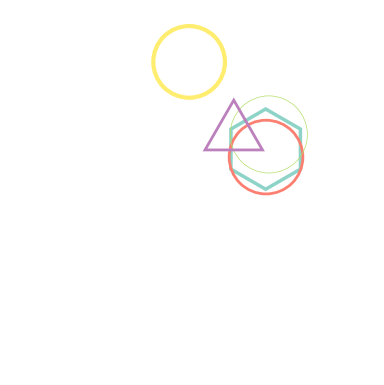[{"shape": "hexagon", "thickness": 2.5, "radius": 0.52, "center": [0.69, 0.613]}, {"shape": "circle", "thickness": 2, "radius": 0.48, "center": [0.691, 0.592]}, {"shape": "circle", "thickness": 0.5, "radius": 0.5, "center": [0.698, 0.651]}, {"shape": "triangle", "thickness": 2, "radius": 0.43, "center": [0.607, 0.654]}, {"shape": "circle", "thickness": 3, "radius": 0.47, "center": [0.491, 0.839]}]